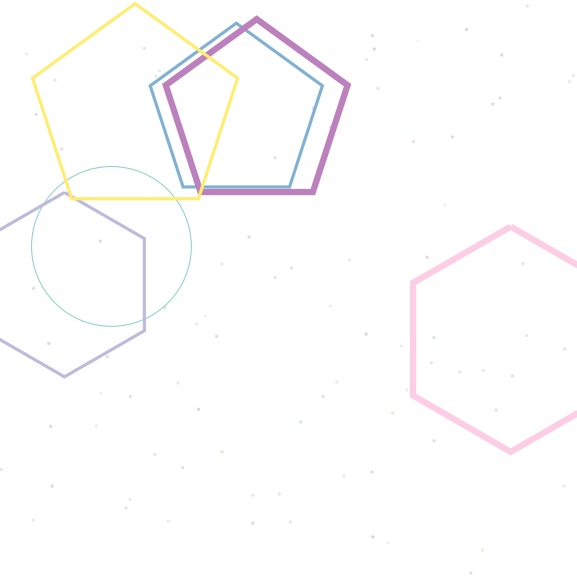[{"shape": "circle", "thickness": 0.5, "radius": 0.69, "center": [0.193, 0.572]}, {"shape": "hexagon", "thickness": 1.5, "radius": 0.8, "center": [0.112, 0.506]}, {"shape": "pentagon", "thickness": 1.5, "radius": 0.78, "center": [0.409, 0.802]}, {"shape": "hexagon", "thickness": 3, "radius": 0.98, "center": [0.884, 0.412]}, {"shape": "pentagon", "thickness": 3, "radius": 0.83, "center": [0.444, 0.801]}, {"shape": "pentagon", "thickness": 1.5, "radius": 0.93, "center": [0.234, 0.806]}]